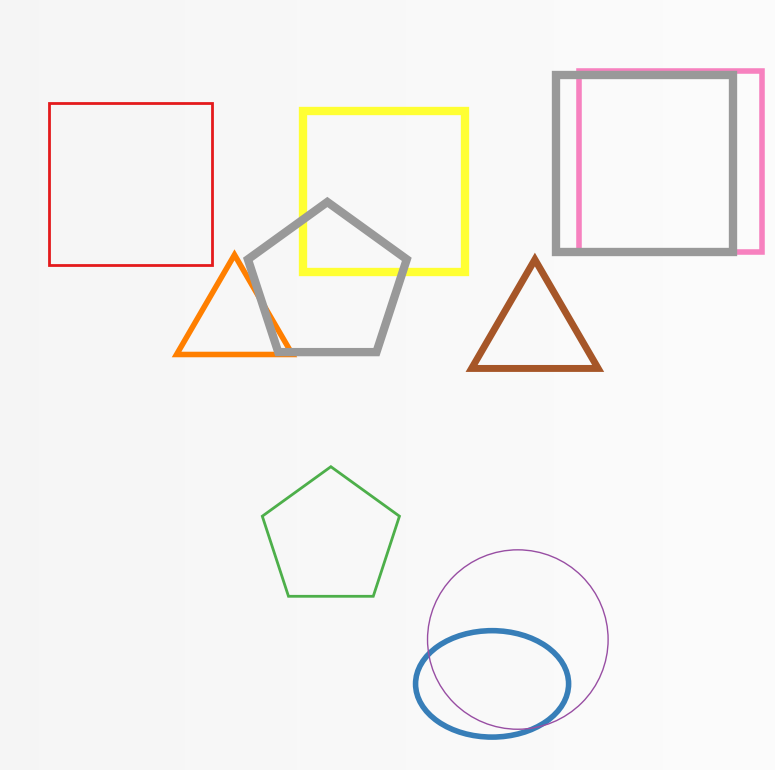[{"shape": "square", "thickness": 1, "radius": 0.52, "center": [0.168, 0.761]}, {"shape": "oval", "thickness": 2, "radius": 0.49, "center": [0.635, 0.112]}, {"shape": "pentagon", "thickness": 1, "radius": 0.47, "center": [0.427, 0.301]}, {"shape": "circle", "thickness": 0.5, "radius": 0.58, "center": [0.668, 0.169]}, {"shape": "triangle", "thickness": 2, "radius": 0.43, "center": [0.303, 0.583]}, {"shape": "square", "thickness": 3, "radius": 0.52, "center": [0.495, 0.752]}, {"shape": "triangle", "thickness": 2.5, "radius": 0.47, "center": [0.69, 0.569]}, {"shape": "square", "thickness": 2, "radius": 0.59, "center": [0.865, 0.79]}, {"shape": "pentagon", "thickness": 3, "radius": 0.54, "center": [0.422, 0.63]}, {"shape": "square", "thickness": 3, "radius": 0.57, "center": [0.832, 0.788]}]